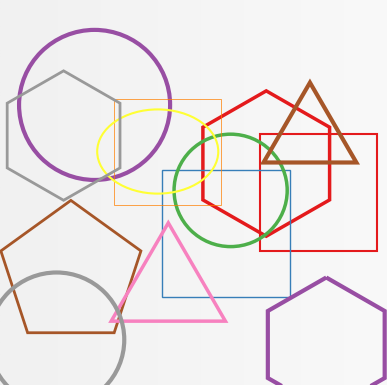[{"shape": "square", "thickness": 1.5, "radius": 0.76, "center": [0.823, 0.5]}, {"shape": "hexagon", "thickness": 2.5, "radius": 0.94, "center": [0.687, 0.575]}, {"shape": "square", "thickness": 1, "radius": 0.83, "center": [0.583, 0.393]}, {"shape": "circle", "thickness": 2.5, "radius": 0.73, "center": [0.595, 0.505]}, {"shape": "circle", "thickness": 3, "radius": 0.97, "center": [0.244, 0.727]}, {"shape": "hexagon", "thickness": 3, "radius": 0.87, "center": [0.842, 0.105]}, {"shape": "square", "thickness": 0.5, "radius": 0.69, "center": [0.432, 0.606]}, {"shape": "oval", "thickness": 1.5, "radius": 0.78, "center": [0.407, 0.606]}, {"shape": "triangle", "thickness": 3, "radius": 0.69, "center": [0.8, 0.647]}, {"shape": "pentagon", "thickness": 2, "radius": 0.95, "center": [0.183, 0.289]}, {"shape": "triangle", "thickness": 2.5, "radius": 0.85, "center": [0.434, 0.251]}, {"shape": "hexagon", "thickness": 2, "radius": 0.84, "center": [0.164, 0.648]}, {"shape": "circle", "thickness": 3, "radius": 0.87, "center": [0.146, 0.118]}]